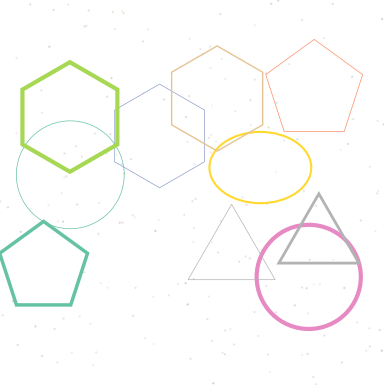[{"shape": "pentagon", "thickness": 2.5, "radius": 0.6, "center": [0.113, 0.305]}, {"shape": "circle", "thickness": 0.5, "radius": 0.7, "center": [0.183, 0.546]}, {"shape": "pentagon", "thickness": 0.5, "radius": 0.66, "center": [0.816, 0.765]}, {"shape": "hexagon", "thickness": 0.5, "radius": 0.67, "center": [0.414, 0.647]}, {"shape": "circle", "thickness": 3, "radius": 0.68, "center": [0.802, 0.281]}, {"shape": "hexagon", "thickness": 3, "radius": 0.71, "center": [0.182, 0.696]}, {"shape": "oval", "thickness": 1.5, "radius": 0.66, "center": [0.676, 0.565]}, {"shape": "hexagon", "thickness": 1, "radius": 0.68, "center": [0.564, 0.744]}, {"shape": "triangle", "thickness": 2, "radius": 0.6, "center": [0.828, 0.377]}, {"shape": "triangle", "thickness": 0.5, "radius": 0.65, "center": [0.602, 0.339]}]